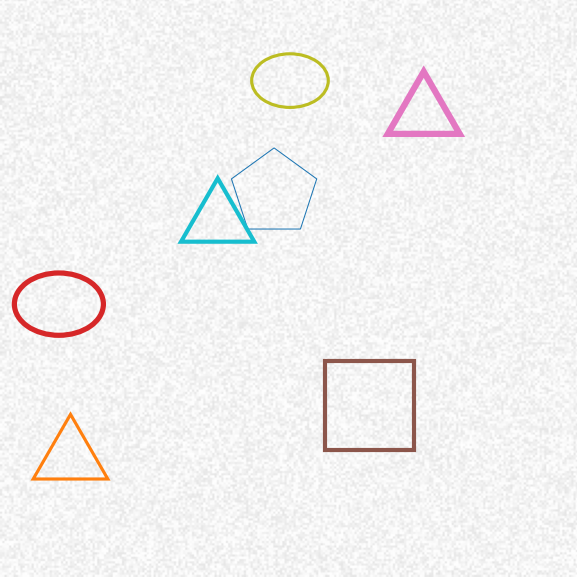[{"shape": "pentagon", "thickness": 0.5, "radius": 0.39, "center": [0.475, 0.665]}, {"shape": "triangle", "thickness": 1.5, "radius": 0.37, "center": [0.122, 0.207]}, {"shape": "oval", "thickness": 2.5, "radius": 0.39, "center": [0.102, 0.472]}, {"shape": "square", "thickness": 2, "radius": 0.38, "center": [0.64, 0.297]}, {"shape": "triangle", "thickness": 3, "radius": 0.36, "center": [0.734, 0.803]}, {"shape": "oval", "thickness": 1.5, "radius": 0.33, "center": [0.502, 0.86]}, {"shape": "triangle", "thickness": 2, "radius": 0.37, "center": [0.377, 0.617]}]